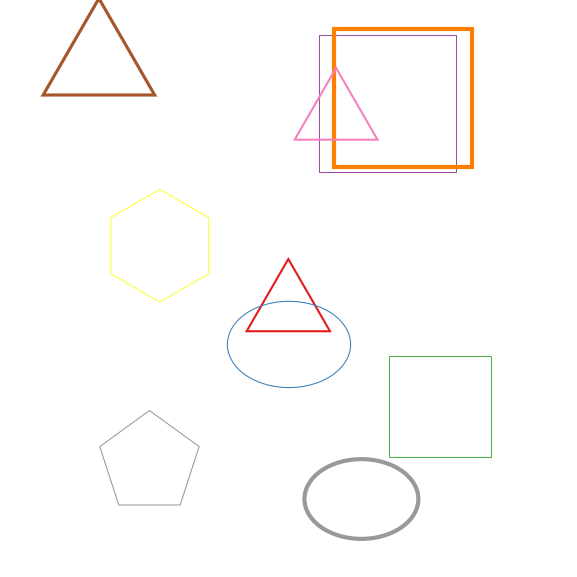[{"shape": "triangle", "thickness": 1, "radius": 0.42, "center": [0.499, 0.467]}, {"shape": "oval", "thickness": 0.5, "radius": 0.53, "center": [0.5, 0.403]}, {"shape": "square", "thickness": 0.5, "radius": 0.44, "center": [0.762, 0.295]}, {"shape": "square", "thickness": 0.5, "radius": 0.59, "center": [0.671, 0.82]}, {"shape": "square", "thickness": 2, "radius": 0.6, "center": [0.698, 0.83]}, {"shape": "hexagon", "thickness": 0.5, "radius": 0.49, "center": [0.277, 0.574]}, {"shape": "triangle", "thickness": 1.5, "radius": 0.56, "center": [0.171, 0.89]}, {"shape": "triangle", "thickness": 1, "radius": 0.41, "center": [0.582, 0.799]}, {"shape": "oval", "thickness": 2, "radius": 0.49, "center": [0.626, 0.135]}, {"shape": "pentagon", "thickness": 0.5, "radius": 0.45, "center": [0.259, 0.198]}]